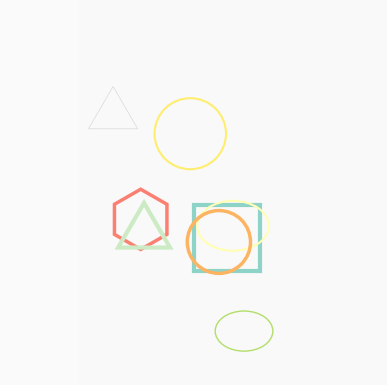[{"shape": "square", "thickness": 3, "radius": 0.43, "center": [0.586, 0.382]}, {"shape": "oval", "thickness": 1.5, "radius": 0.46, "center": [0.601, 0.413]}, {"shape": "hexagon", "thickness": 2.5, "radius": 0.39, "center": [0.363, 0.43]}, {"shape": "circle", "thickness": 2.5, "radius": 0.41, "center": [0.565, 0.371]}, {"shape": "oval", "thickness": 1, "radius": 0.37, "center": [0.63, 0.14]}, {"shape": "triangle", "thickness": 0.5, "radius": 0.37, "center": [0.292, 0.702]}, {"shape": "triangle", "thickness": 3, "radius": 0.39, "center": [0.372, 0.396]}, {"shape": "circle", "thickness": 1.5, "radius": 0.46, "center": [0.491, 0.653]}]